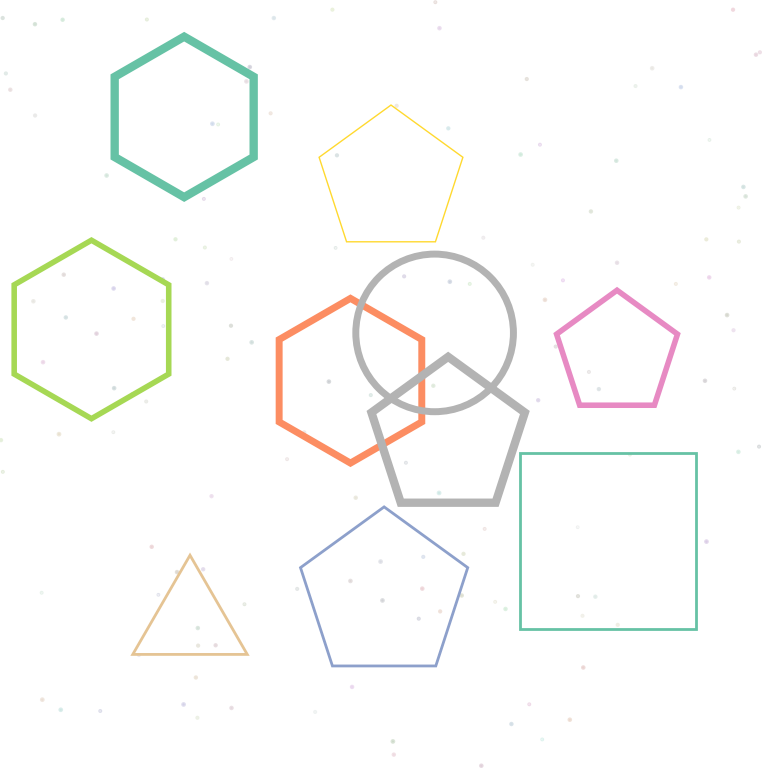[{"shape": "hexagon", "thickness": 3, "radius": 0.52, "center": [0.239, 0.848]}, {"shape": "square", "thickness": 1, "radius": 0.57, "center": [0.79, 0.298]}, {"shape": "hexagon", "thickness": 2.5, "radius": 0.53, "center": [0.455, 0.506]}, {"shape": "pentagon", "thickness": 1, "radius": 0.57, "center": [0.499, 0.228]}, {"shape": "pentagon", "thickness": 2, "radius": 0.41, "center": [0.801, 0.541]}, {"shape": "hexagon", "thickness": 2, "radius": 0.58, "center": [0.119, 0.572]}, {"shape": "pentagon", "thickness": 0.5, "radius": 0.49, "center": [0.508, 0.765]}, {"shape": "triangle", "thickness": 1, "radius": 0.43, "center": [0.247, 0.193]}, {"shape": "pentagon", "thickness": 3, "radius": 0.52, "center": [0.582, 0.432]}, {"shape": "circle", "thickness": 2.5, "radius": 0.51, "center": [0.564, 0.568]}]